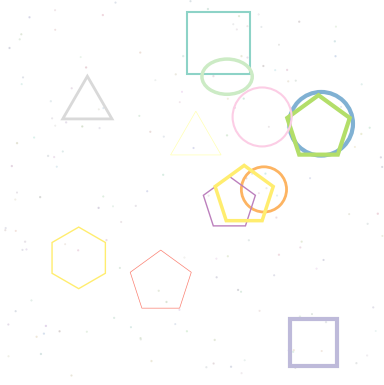[{"shape": "square", "thickness": 1.5, "radius": 0.41, "center": [0.568, 0.888]}, {"shape": "triangle", "thickness": 0.5, "radius": 0.38, "center": [0.509, 0.635]}, {"shape": "square", "thickness": 3, "radius": 0.3, "center": [0.814, 0.11]}, {"shape": "pentagon", "thickness": 0.5, "radius": 0.42, "center": [0.418, 0.267]}, {"shape": "circle", "thickness": 3, "radius": 0.41, "center": [0.834, 0.679]}, {"shape": "circle", "thickness": 2, "radius": 0.29, "center": [0.686, 0.508]}, {"shape": "pentagon", "thickness": 3, "radius": 0.43, "center": [0.827, 0.667]}, {"shape": "circle", "thickness": 1.5, "radius": 0.38, "center": [0.681, 0.696]}, {"shape": "triangle", "thickness": 2, "radius": 0.37, "center": [0.227, 0.728]}, {"shape": "pentagon", "thickness": 1, "radius": 0.36, "center": [0.596, 0.471]}, {"shape": "oval", "thickness": 2.5, "radius": 0.33, "center": [0.59, 0.801]}, {"shape": "pentagon", "thickness": 2.5, "radius": 0.4, "center": [0.634, 0.491]}, {"shape": "hexagon", "thickness": 1, "radius": 0.4, "center": [0.204, 0.33]}]